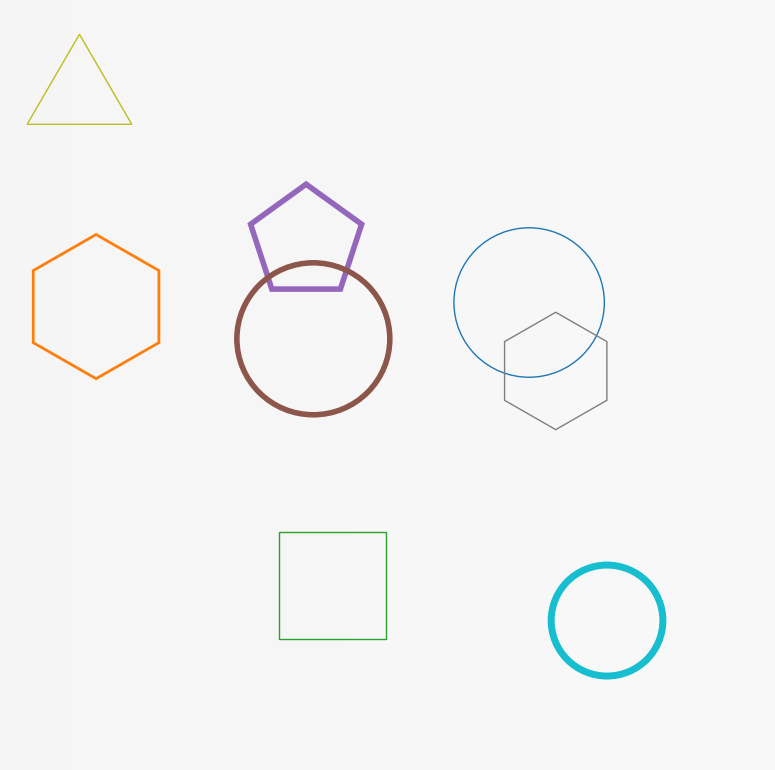[{"shape": "circle", "thickness": 0.5, "radius": 0.49, "center": [0.683, 0.607]}, {"shape": "hexagon", "thickness": 1, "radius": 0.47, "center": [0.124, 0.602]}, {"shape": "square", "thickness": 0.5, "radius": 0.35, "center": [0.429, 0.239]}, {"shape": "pentagon", "thickness": 2, "radius": 0.38, "center": [0.395, 0.685]}, {"shape": "circle", "thickness": 2, "radius": 0.49, "center": [0.404, 0.56]}, {"shape": "hexagon", "thickness": 0.5, "radius": 0.38, "center": [0.717, 0.518]}, {"shape": "triangle", "thickness": 0.5, "radius": 0.39, "center": [0.103, 0.878]}, {"shape": "circle", "thickness": 2.5, "radius": 0.36, "center": [0.783, 0.194]}]